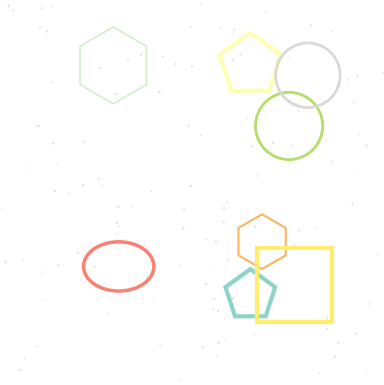[{"shape": "pentagon", "thickness": 3, "radius": 0.34, "center": [0.65, 0.233]}, {"shape": "pentagon", "thickness": 3, "radius": 0.42, "center": [0.65, 0.832]}, {"shape": "oval", "thickness": 2.5, "radius": 0.46, "center": [0.308, 0.308]}, {"shape": "hexagon", "thickness": 1.5, "radius": 0.36, "center": [0.681, 0.372]}, {"shape": "circle", "thickness": 2, "radius": 0.44, "center": [0.751, 0.673]}, {"shape": "circle", "thickness": 2, "radius": 0.42, "center": [0.8, 0.805]}, {"shape": "hexagon", "thickness": 1, "radius": 0.5, "center": [0.294, 0.83]}, {"shape": "square", "thickness": 3, "radius": 0.49, "center": [0.765, 0.26]}]